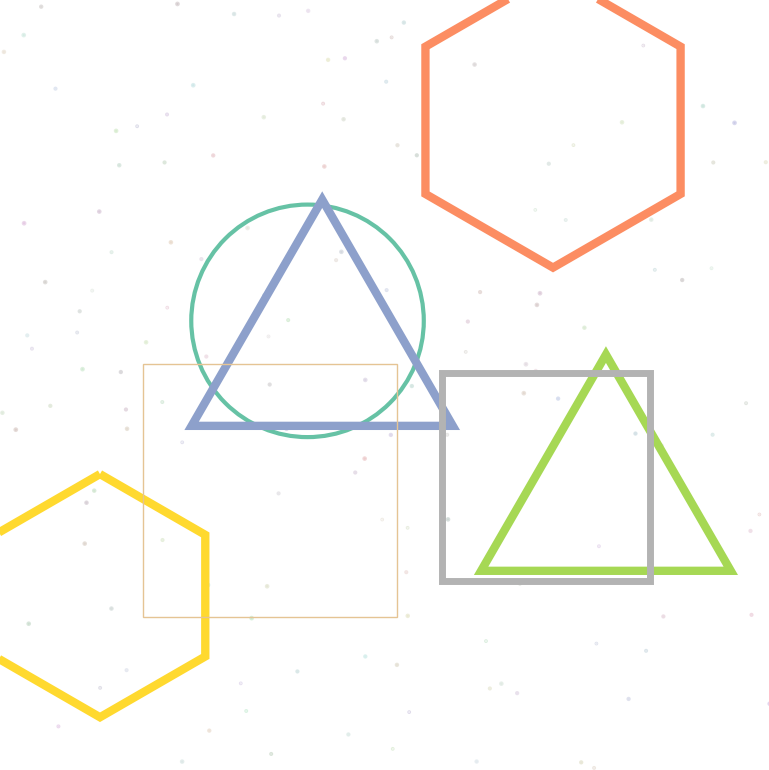[{"shape": "circle", "thickness": 1.5, "radius": 0.75, "center": [0.399, 0.583]}, {"shape": "hexagon", "thickness": 3, "radius": 0.96, "center": [0.718, 0.844]}, {"shape": "triangle", "thickness": 3, "radius": 0.98, "center": [0.418, 0.545]}, {"shape": "triangle", "thickness": 3, "radius": 0.94, "center": [0.787, 0.352]}, {"shape": "hexagon", "thickness": 3, "radius": 0.79, "center": [0.13, 0.226]}, {"shape": "square", "thickness": 0.5, "radius": 0.82, "center": [0.351, 0.363]}, {"shape": "square", "thickness": 2.5, "radius": 0.68, "center": [0.709, 0.381]}]